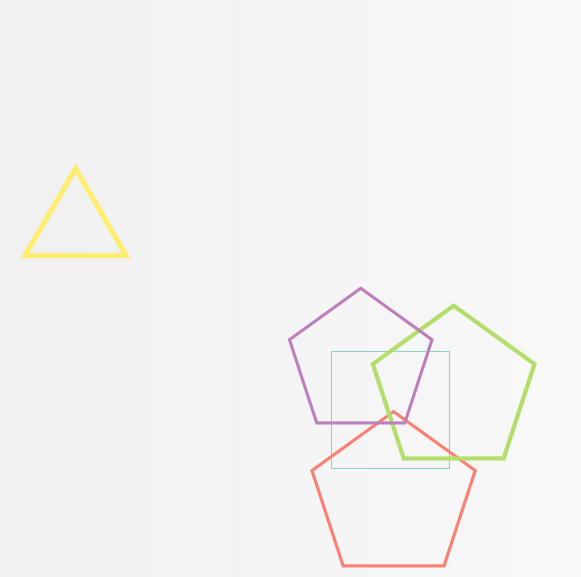[{"shape": "square", "thickness": 0.5, "radius": 0.51, "center": [0.671, 0.29]}, {"shape": "pentagon", "thickness": 1.5, "radius": 0.74, "center": [0.677, 0.139]}, {"shape": "pentagon", "thickness": 2, "radius": 0.73, "center": [0.78, 0.324]}, {"shape": "pentagon", "thickness": 1.5, "radius": 0.64, "center": [0.621, 0.371]}, {"shape": "triangle", "thickness": 2.5, "radius": 0.5, "center": [0.13, 0.607]}]